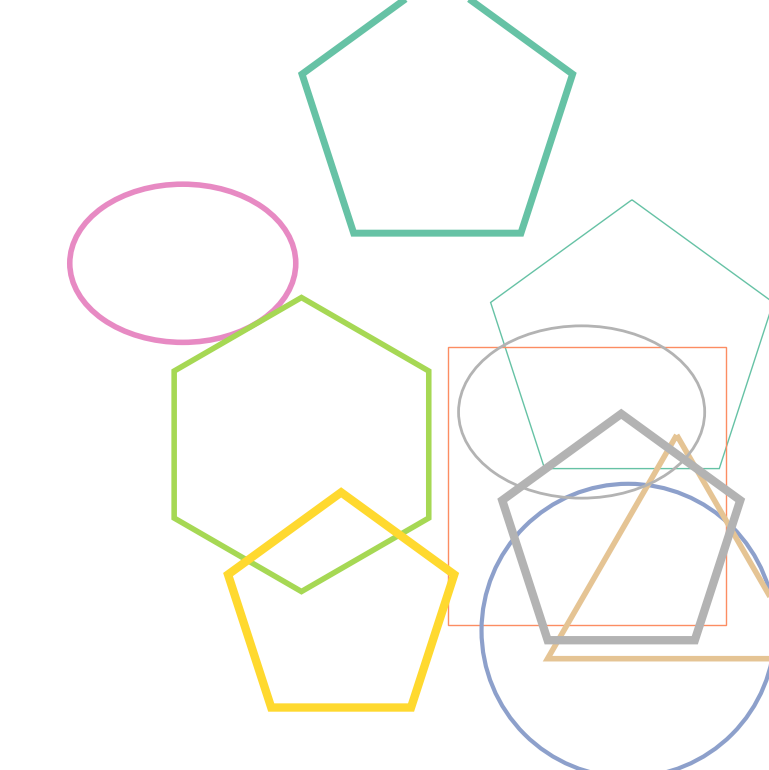[{"shape": "pentagon", "thickness": 2.5, "radius": 0.92, "center": [0.568, 0.847]}, {"shape": "pentagon", "thickness": 0.5, "radius": 0.96, "center": [0.821, 0.548]}, {"shape": "square", "thickness": 0.5, "radius": 0.9, "center": [0.762, 0.369]}, {"shape": "circle", "thickness": 1.5, "radius": 0.95, "center": [0.816, 0.181]}, {"shape": "oval", "thickness": 2, "radius": 0.73, "center": [0.237, 0.658]}, {"shape": "hexagon", "thickness": 2, "radius": 0.95, "center": [0.392, 0.423]}, {"shape": "pentagon", "thickness": 3, "radius": 0.77, "center": [0.443, 0.206]}, {"shape": "triangle", "thickness": 2, "radius": 0.97, "center": [0.879, 0.241]}, {"shape": "oval", "thickness": 1, "radius": 0.8, "center": [0.755, 0.465]}, {"shape": "pentagon", "thickness": 3, "radius": 0.81, "center": [0.807, 0.3]}]